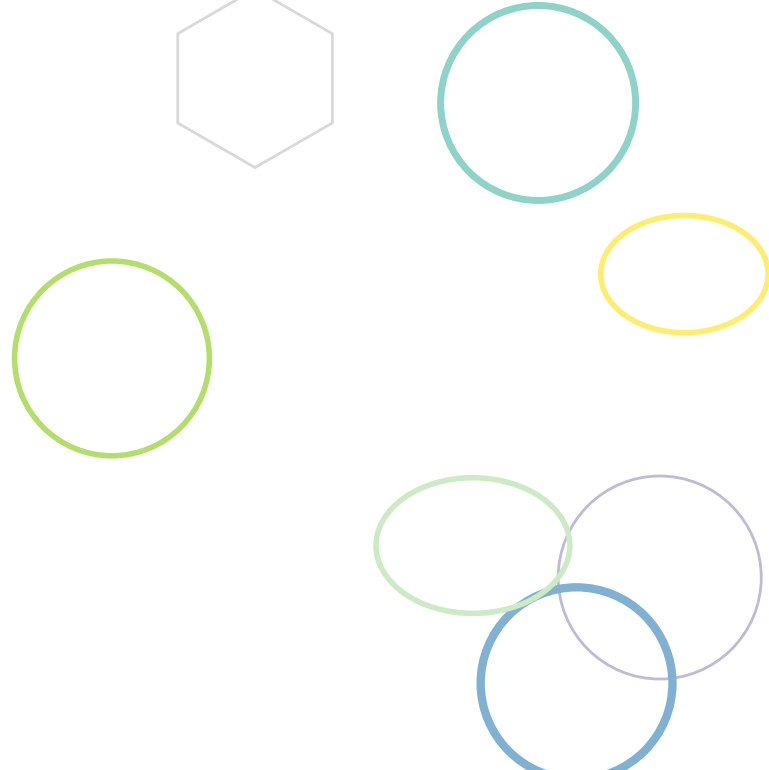[{"shape": "circle", "thickness": 2.5, "radius": 0.63, "center": [0.699, 0.866]}, {"shape": "circle", "thickness": 1, "radius": 0.66, "center": [0.857, 0.25]}, {"shape": "circle", "thickness": 3, "radius": 0.62, "center": [0.749, 0.113]}, {"shape": "circle", "thickness": 2, "radius": 0.63, "center": [0.145, 0.535]}, {"shape": "hexagon", "thickness": 1, "radius": 0.58, "center": [0.331, 0.898]}, {"shape": "oval", "thickness": 2, "radius": 0.63, "center": [0.614, 0.291]}, {"shape": "oval", "thickness": 2, "radius": 0.54, "center": [0.889, 0.644]}]